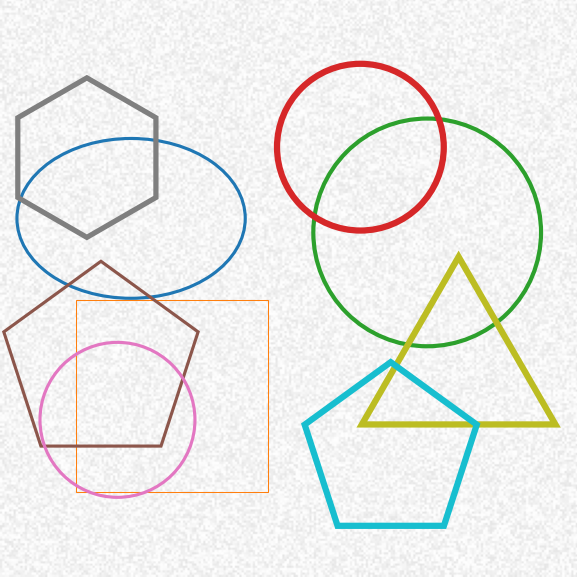[{"shape": "oval", "thickness": 1.5, "radius": 0.99, "center": [0.227, 0.621]}, {"shape": "square", "thickness": 0.5, "radius": 0.83, "center": [0.298, 0.313]}, {"shape": "circle", "thickness": 2, "radius": 0.99, "center": [0.74, 0.597]}, {"shape": "circle", "thickness": 3, "radius": 0.72, "center": [0.624, 0.744]}, {"shape": "pentagon", "thickness": 1.5, "radius": 0.88, "center": [0.175, 0.37]}, {"shape": "circle", "thickness": 1.5, "radius": 0.67, "center": [0.203, 0.272]}, {"shape": "hexagon", "thickness": 2.5, "radius": 0.69, "center": [0.15, 0.726]}, {"shape": "triangle", "thickness": 3, "radius": 0.97, "center": [0.794, 0.361]}, {"shape": "pentagon", "thickness": 3, "radius": 0.78, "center": [0.677, 0.215]}]